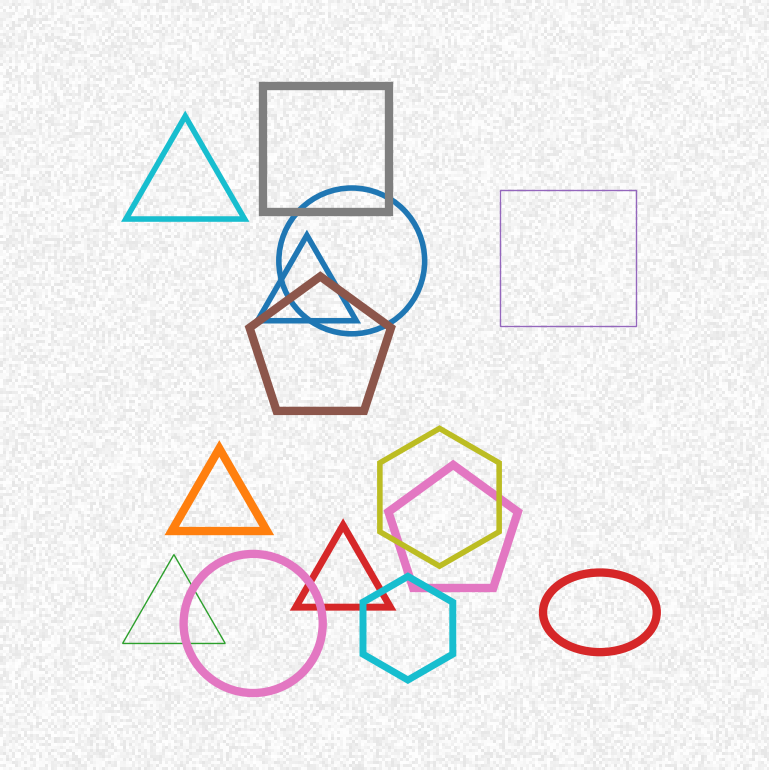[{"shape": "circle", "thickness": 2, "radius": 0.47, "center": [0.457, 0.661]}, {"shape": "triangle", "thickness": 2, "radius": 0.37, "center": [0.399, 0.62]}, {"shape": "triangle", "thickness": 3, "radius": 0.36, "center": [0.285, 0.346]}, {"shape": "triangle", "thickness": 0.5, "radius": 0.38, "center": [0.226, 0.203]}, {"shape": "triangle", "thickness": 2.5, "radius": 0.35, "center": [0.446, 0.247]}, {"shape": "oval", "thickness": 3, "radius": 0.37, "center": [0.779, 0.205]}, {"shape": "square", "thickness": 0.5, "radius": 0.44, "center": [0.738, 0.665]}, {"shape": "pentagon", "thickness": 3, "radius": 0.48, "center": [0.416, 0.544]}, {"shape": "circle", "thickness": 3, "radius": 0.45, "center": [0.329, 0.19]}, {"shape": "pentagon", "thickness": 3, "radius": 0.44, "center": [0.589, 0.308]}, {"shape": "square", "thickness": 3, "radius": 0.41, "center": [0.424, 0.806]}, {"shape": "hexagon", "thickness": 2, "radius": 0.45, "center": [0.571, 0.354]}, {"shape": "triangle", "thickness": 2, "radius": 0.45, "center": [0.241, 0.76]}, {"shape": "hexagon", "thickness": 2.5, "radius": 0.34, "center": [0.53, 0.184]}]